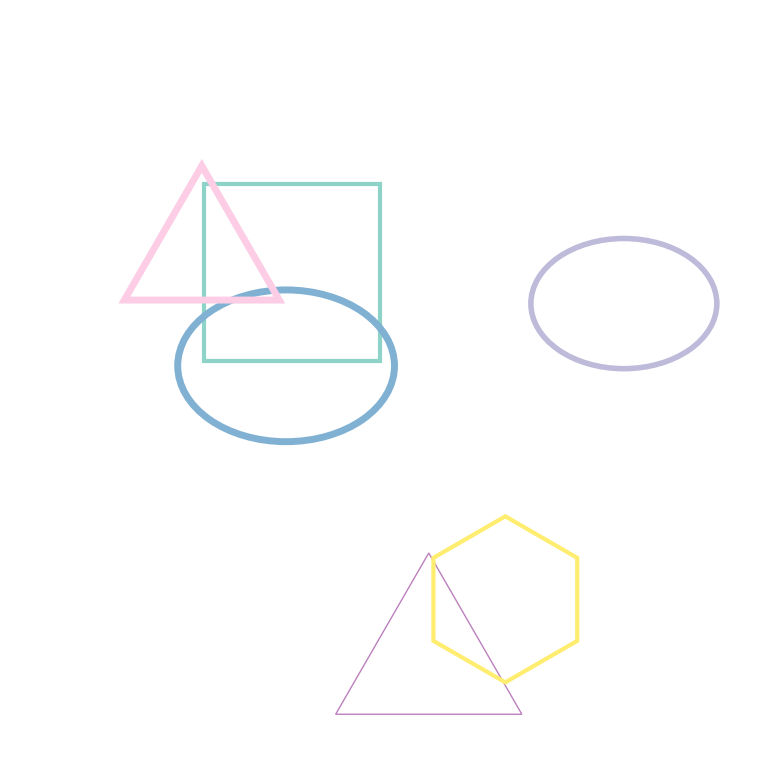[{"shape": "square", "thickness": 1.5, "radius": 0.57, "center": [0.38, 0.646]}, {"shape": "oval", "thickness": 2, "radius": 0.6, "center": [0.81, 0.606]}, {"shape": "oval", "thickness": 2.5, "radius": 0.7, "center": [0.372, 0.525]}, {"shape": "triangle", "thickness": 2.5, "radius": 0.58, "center": [0.262, 0.668]}, {"shape": "triangle", "thickness": 0.5, "radius": 0.7, "center": [0.557, 0.142]}, {"shape": "hexagon", "thickness": 1.5, "radius": 0.54, "center": [0.656, 0.222]}]